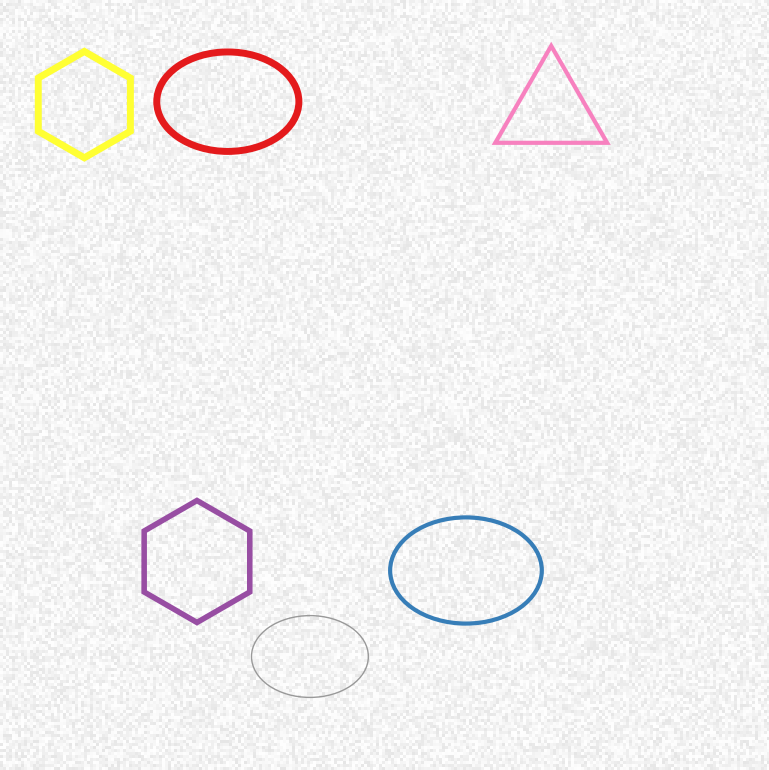[{"shape": "oval", "thickness": 2.5, "radius": 0.46, "center": [0.296, 0.868]}, {"shape": "oval", "thickness": 1.5, "radius": 0.49, "center": [0.605, 0.259]}, {"shape": "hexagon", "thickness": 2, "radius": 0.4, "center": [0.256, 0.271]}, {"shape": "hexagon", "thickness": 2.5, "radius": 0.35, "center": [0.11, 0.864]}, {"shape": "triangle", "thickness": 1.5, "radius": 0.42, "center": [0.716, 0.856]}, {"shape": "oval", "thickness": 0.5, "radius": 0.38, "center": [0.403, 0.147]}]